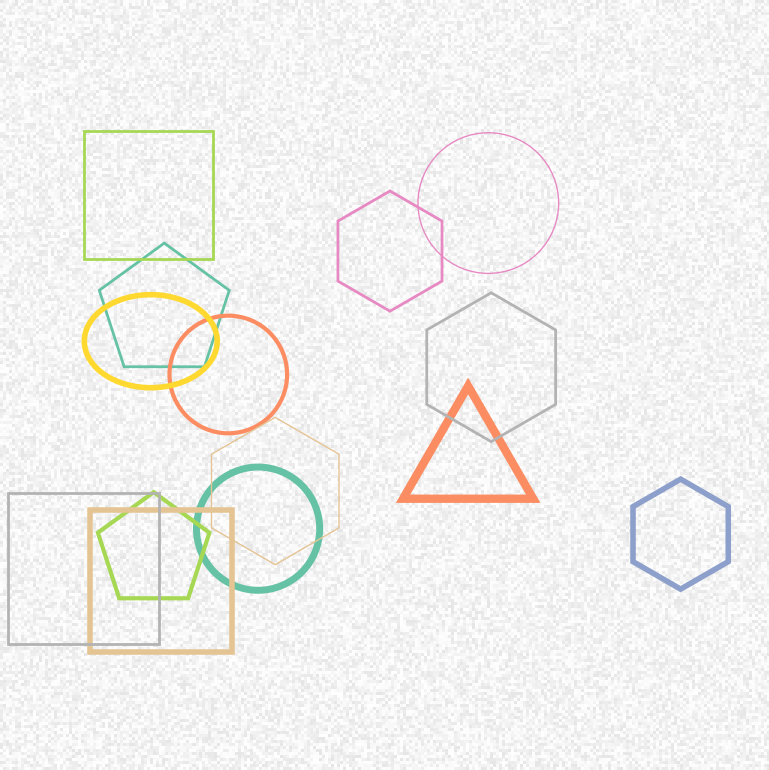[{"shape": "pentagon", "thickness": 1, "radius": 0.44, "center": [0.213, 0.596]}, {"shape": "circle", "thickness": 2.5, "radius": 0.4, "center": [0.335, 0.313]}, {"shape": "circle", "thickness": 1.5, "radius": 0.38, "center": [0.296, 0.514]}, {"shape": "triangle", "thickness": 3, "radius": 0.49, "center": [0.608, 0.401]}, {"shape": "hexagon", "thickness": 2, "radius": 0.36, "center": [0.884, 0.306]}, {"shape": "circle", "thickness": 0.5, "radius": 0.46, "center": [0.634, 0.736]}, {"shape": "hexagon", "thickness": 1, "radius": 0.39, "center": [0.506, 0.674]}, {"shape": "pentagon", "thickness": 1.5, "radius": 0.38, "center": [0.2, 0.285]}, {"shape": "square", "thickness": 1, "radius": 0.42, "center": [0.193, 0.747]}, {"shape": "oval", "thickness": 2, "radius": 0.43, "center": [0.196, 0.557]}, {"shape": "hexagon", "thickness": 0.5, "radius": 0.48, "center": [0.357, 0.362]}, {"shape": "square", "thickness": 2, "radius": 0.46, "center": [0.209, 0.245]}, {"shape": "hexagon", "thickness": 1, "radius": 0.48, "center": [0.638, 0.523]}, {"shape": "square", "thickness": 1, "radius": 0.49, "center": [0.109, 0.262]}]